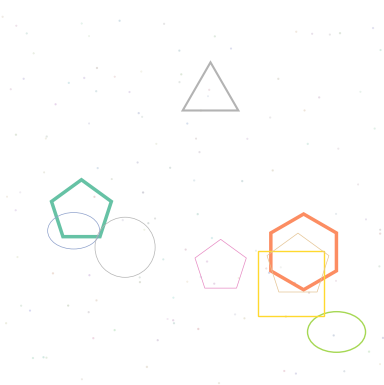[{"shape": "pentagon", "thickness": 2.5, "radius": 0.41, "center": [0.212, 0.451]}, {"shape": "hexagon", "thickness": 2.5, "radius": 0.49, "center": [0.789, 0.346]}, {"shape": "oval", "thickness": 0.5, "radius": 0.34, "center": [0.191, 0.401]}, {"shape": "pentagon", "thickness": 0.5, "radius": 0.35, "center": [0.573, 0.308]}, {"shape": "oval", "thickness": 1, "radius": 0.38, "center": [0.874, 0.138]}, {"shape": "square", "thickness": 1, "radius": 0.43, "center": [0.755, 0.263]}, {"shape": "pentagon", "thickness": 0.5, "radius": 0.42, "center": [0.774, 0.31]}, {"shape": "triangle", "thickness": 1.5, "radius": 0.42, "center": [0.547, 0.755]}, {"shape": "circle", "thickness": 0.5, "radius": 0.39, "center": [0.325, 0.358]}]